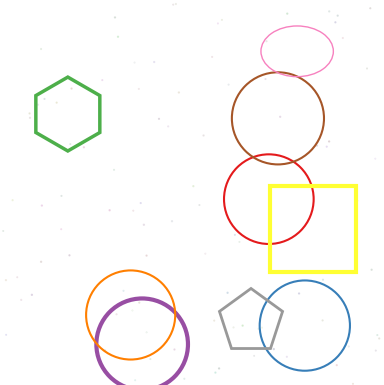[{"shape": "circle", "thickness": 1.5, "radius": 0.58, "center": [0.698, 0.483]}, {"shape": "circle", "thickness": 1.5, "radius": 0.59, "center": [0.792, 0.154]}, {"shape": "hexagon", "thickness": 2.5, "radius": 0.48, "center": [0.176, 0.704]}, {"shape": "circle", "thickness": 3, "radius": 0.59, "center": [0.369, 0.106]}, {"shape": "circle", "thickness": 1.5, "radius": 0.58, "center": [0.339, 0.182]}, {"shape": "square", "thickness": 3, "radius": 0.56, "center": [0.813, 0.405]}, {"shape": "circle", "thickness": 1.5, "radius": 0.6, "center": [0.722, 0.693]}, {"shape": "oval", "thickness": 1, "radius": 0.47, "center": [0.772, 0.867]}, {"shape": "pentagon", "thickness": 2, "radius": 0.43, "center": [0.652, 0.164]}]